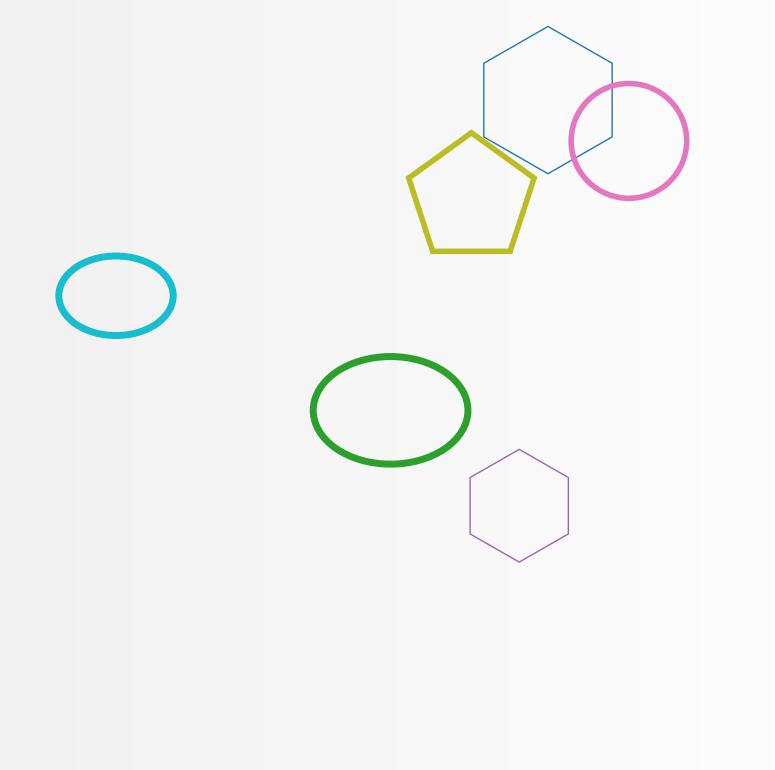[{"shape": "hexagon", "thickness": 0.5, "radius": 0.48, "center": [0.707, 0.87]}, {"shape": "oval", "thickness": 2.5, "radius": 0.5, "center": [0.504, 0.467]}, {"shape": "hexagon", "thickness": 0.5, "radius": 0.37, "center": [0.67, 0.343]}, {"shape": "circle", "thickness": 2, "radius": 0.37, "center": [0.811, 0.817]}, {"shape": "pentagon", "thickness": 2, "radius": 0.43, "center": [0.608, 0.742]}, {"shape": "oval", "thickness": 2.5, "radius": 0.37, "center": [0.15, 0.616]}]